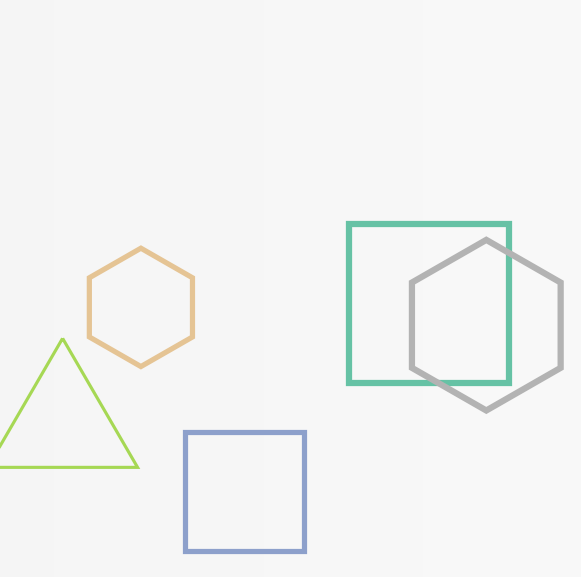[{"shape": "square", "thickness": 3, "radius": 0.69, "center": [0.739, 0.474]}, {"shape": "square", "thickness": 2.5, "radius": 0.51, "center": [0.421, 0.148]}, {"shape": "triangle", "thickness": 1.5, "radius": 0.74, "center": [0.108, 0.264]}, {"shape": "hexagon", "thickness": 2.5, "radius": 0.51, "center": [0.242, 0.467]}, {"shape": "hexagon", "thickness": 3, "radius": 0.74, "center": [0.837, 0.436]}]